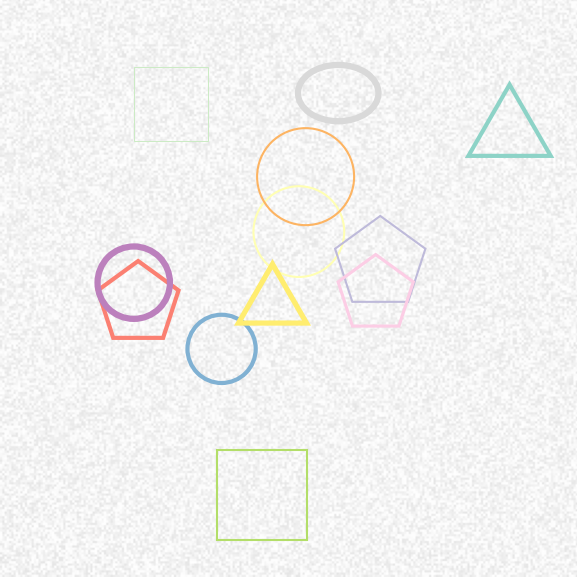[{"shape": "triangle", "thickness": 2, "radius": 0.41, "center": [0.882, 0.77]}, {"shape": "circle", "thickness": 1, "radius": 0.39, "center": [0.517, 0.598]}, {"shape": "pentagon", "thickness": 1, "radius": 0.41, "center": [0.658, 0.543]}, {"shape": "pentagon", "thickness": 2, "radius": 0.37, "center": [0.239, 0.474]}, {"shape": "circle", "thickness": 2, "radius": 0.3, "center": [0.384, 0.395]}, {"shape": "circle", "thickness": 1, "radius": 0.42, "center": [0.529, 0.693]}, {"shape": "square", "thickness": 1, "radius": 0.39, "center": [0.454, 0.142]}, {"shape": "pentagon", "thickness": 1.5, "radius": 0.34, "center": [0.651, 0.49]}, {"shape": "oval", "thickness": 3, "radius": 0.35, "center": [0.586, 0.838]}, {"shape": "circle", "thickness": 3, "radius": 0.31, "center": [0.232, 0.51]}, {"shape": "square", "thickness": 0.5, "radius": 0.32, "center": [0.296, 0.819]}, {"shape": "triangle", "thickness": 2.5, "radius": 0.34, "center": [0.472, 0.474]}]